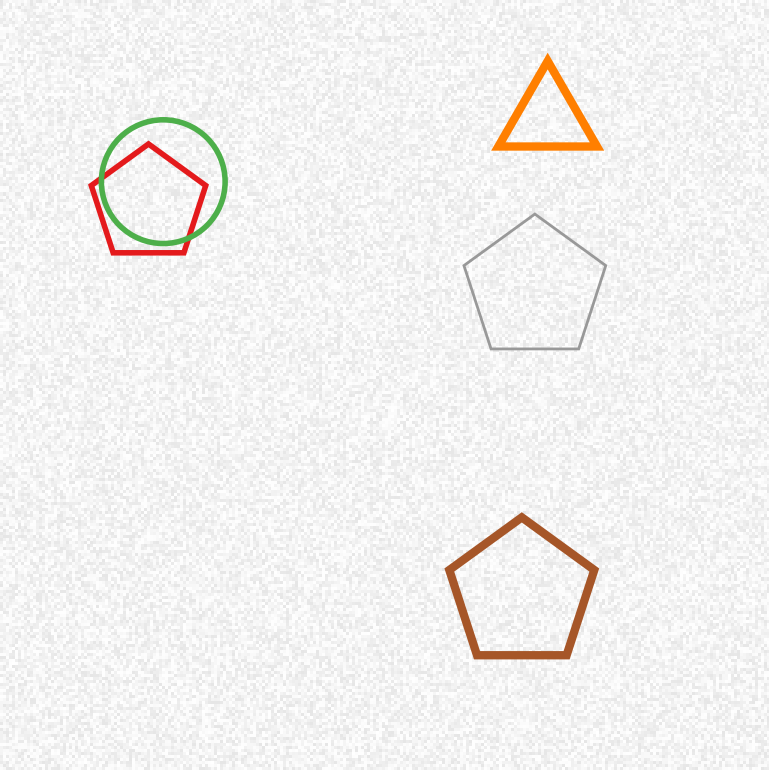[{"shape": "pentagon", "thickness": 2, "radius": 0.39, "center": [0.193, 0.735]}, {"shape": "circle", "thickness": 2, "radius": 0.4, "center": [0.212, 0.764]}, {"shape": "triangle", "thickness": 3, "radius": 0.37, "center": [0.711, 0.847]}, {"shape": "pentagon", "thickness": 3, "radius": 0.49, "center": [0.678, 0.229]}, {"shape": "pentagon", "thickness": 1, "radius": 0.48, "center": [0.695, 0.625]}]